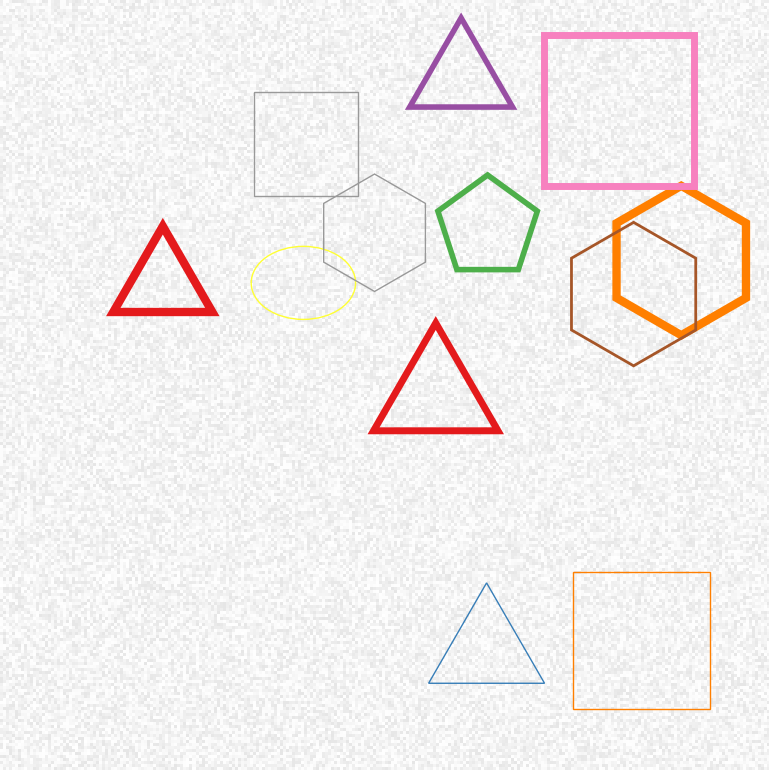[{"shape": "triangle", "thickness": 3, "radius": 0.37, "center": [0.211, 0.632]}, {"shape": "triangle", "thickness": 2.5, "radius": 0.47, "center": [0.566, 0.487]}, {"shape": "triangle", "thickness": 0.5, "radius": 0.43, "center": [0.632, 0.156]}, {"shape": "pentagon", "thickness": 2, "radius": 0.34, "center": [0.633, 0.705]}, {"shape": "triangle", "thickness": 2, "radius": 0.39, "center": [0.599, 0.9]}, {"shape": "square", "thickness": 0.5, "radius": 0.44, "center": [0.833, 0.168]}, {"shape": "hexagon", "thickness": 3, "radius": 0.49, "center": [0.885, 0.662]}, {"shape": "oval", "thickness": 0.5, "radius": 0.34, "center": [0.394, 0.633]}, {"shape": "hexagon", "thickness": 1, "radius": 0.47, "center": [0.823, 0.618]}, {"shape": "square", "thickness": 2.5, "radius": 0.49, "center": [0.804, 0.857]}, {"shape": "hexagon", "thickness": 0.5, "radius": 0.38, "center": [0.486, 0.698]}, {"shape": "square", "thickness": 0.5, "radius": 0.34, "center": [0.397, 0.813]}]